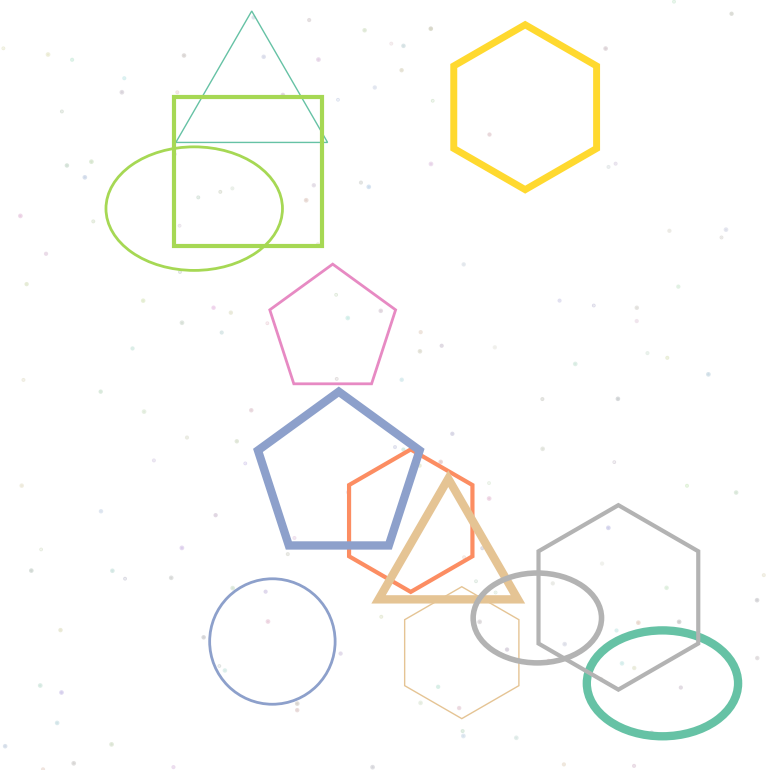[{"shape": "triangle", "thickness": 0.5, "radius": 0.57, "center": [0.327, 0.872]}, {"shape": "oval", "thickness": 3, "radius": 0.49, "center": [0.86, 0.113]}, {"shape": "hexagon", "thickness": 1.5, "radius": 0.46, "center": [0.533, 0.324]}, {"shape": "pentagon", "thickness": 3, "radius": 0.55, "center": [0.44, 0.381]}, {"shape": "circle", "thickness": 1, "radius": 0.41, "center": [0.354, 0.167]}, {"shape": "pentagon", "thickness": 1, "radius": 0.43, "center": [0.432, 0.571]}, {"shape": "oval", "thickness": 1, "radius": 0.57, "center": [0.252, 0.729]}, {"shape": "square", "thickness": 1.5, "radius": 0.48, "center": [0.322, 0.778]}, {"shape": "hexagon", "thickness": 2.5, "radius": 0.54, "center": [0.682, 0.861]}, {"shape": "hexagon", "thickness": 0.5, "radius": 0.43, "center": [0.6, 0.152]}, {"shape": "triangle", "thickness": 3, "radius": 0.52, "center": [0.582, 0.274]}, {"shape": "hexagon", "thickness": 1.5, "radius": 0.6, "center": [0.803, 0.224]}, {"shape": "oval", "thickness": 2, "radius": 0.42, "center": [0.698, 0.197]}]